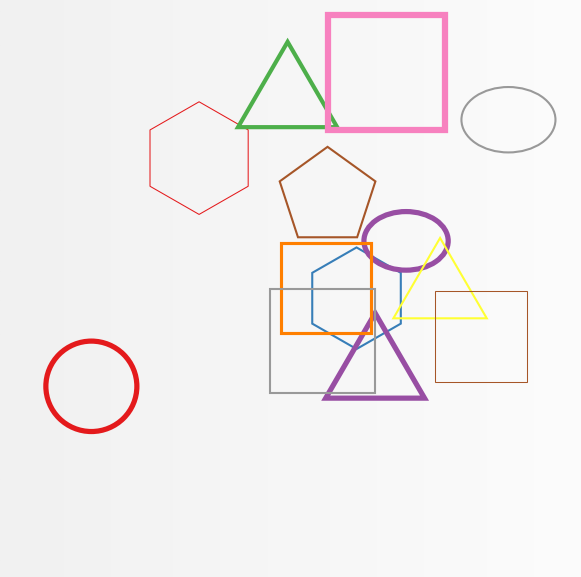[{"shape": "circle", "thickness": 2.5, "radius": 0.39, "center": [0.157, 0.33]}, {"shape": "hexagon", "thickness": 0.5, "radius": 0.49, "center": [0.343, 0.725]}, {"shape": "hexagon", "thickness": 1, "radius": 0.44, "center": [0.613, 0.483]}, {"shape": "triangle", "thickness": 2, "radius": 0.49, "center": [0.495, 0.828]}, {"shape": "triangle", "thickness": 2.5, "radius": 0.49, "center": [0.645, 0.359]}, {"shape": "oval", "thickness": 2.5, "radius": 0.36, "center": [0.699, 0.582]}, {"shape": "square", "thickness": 1.5, "radius": 0.39, "center": [0.561, 0.501]}, {"shape": "triangle", "thickness": 1, "radius": 0.46, "center": [0.757, 0.494]}, {"shape": "square", "thickness": 0.5, "radius": 0.4, "center": [0.827, 0.417]}, {"shape": "pentagon", "thickness": 1, "radius": 0.43, "center": [0.564, 0.658]}, {"shape": "square", "thickness": 3, "radius": 0.5, "center": [0.665, 0.874]}, {"shape": "oval", "thickness": 1, "radius": 0.4, "center": [0.875, 0.792]}, {"shape": "square", "thickness": 1, "radius": 0.45, "center": [0.555, 0.409]}]